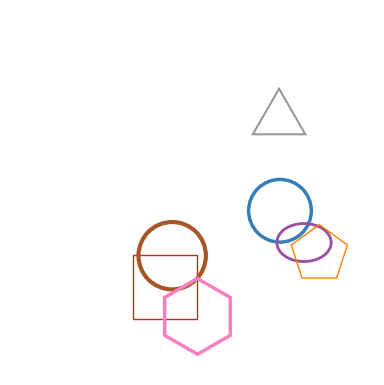[{"shape": "square", "thickness": 1, "radius": 0.42, "center": [0.428, 0.254]}, {"shape": "circle", "thickness": 2.5, "radius": 0.41, "center": [0.727, 0.453]}, {"shape": "oval", "thickness": 2, "radius": 0.35, "center": [0.79, 0.37]}, {"shape": "pentagon", "thickness": 1, "radius": 0.38, "center": [0.829, 0.34]}, {"shape": "circle", "thickness": 3, "radius": 0.44, "center": [0.447, 0.336]}, {"shape": "hexagon", "thickness": 2.5, "radius": 0.49, "center": [0.513, 0.178]}, {"shape": "triangle", "thickness": 1.5, "radius": 0.39, "center": [0.725, 0.691]}]